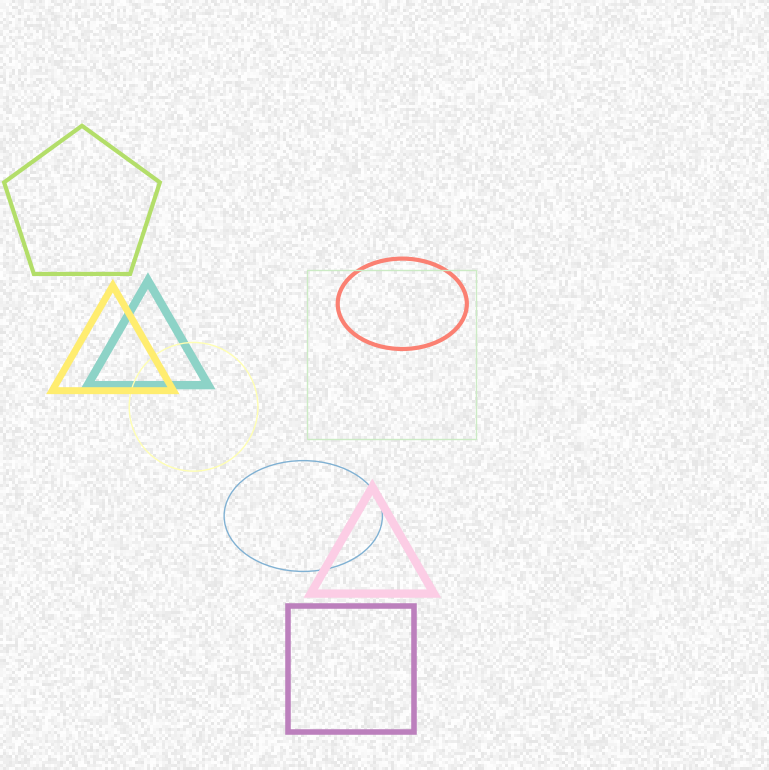[{"shape": "triangle", "thickness": 3, "radius": 0.45, "center": [0.192, 0.545]}, {"shape": "circle", "thickness": 0.5, "radius": 0.42, "center": [0.251, 0.472]}, {"shape": "oval", "thickness": 1.5, "radius": 0.42, "center": [0.522, 0.605]}, {"shape": "oval", "thickness": 0.5, "radius": 0.51, "center": [0.394, 0.33]}, {"shape": "pentagon", "thickness": 1.5, "radius": 0.53, "center": [0.106, 0.73]}, {"shape": "triangle", "thickness": 3, "radius": 0.46, "center": [0.484, 0.275]}, {"shape": "square", "thickness": 2, "radius": 0.41, "center": [0.456, 0.131]}, {"shape": "square", "thickness": 0.5, "radius": 0.55, "center": [0.509, 0.539]}, {"shape": "triangle", "thickness": 2.5, "radius": 0.45, "center": [0.147, 0.538]}]